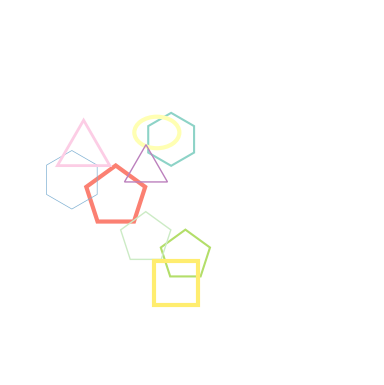[{"shape": "hexagon", "thickness": 1.5, "radius": 0.34, "center": [0.445, 0.638]}, {"shape": "oval", "thickness": 3, "radius": 0.29, "center": [0.407, 0.656]}, {"shape": "pentagon", "thickness": 3, "radius": 0.4, "center": [0.301, 0.49]}, {"shape": "hexagon", "thickness": 0.5, "radius": 0.38, "center": [0.187, 0.533]}, {"shape": "pentagon", "thickness": 1.5, "radius": 0.34, "center": [0.482, 0.336]}, {"shape": "triangle", "thickness": 2, "radius": 0.39, "center": [0.217, 0.609]}, {"shape": "triangle", "thickness": 1, "radius": 0.32, "center": [0.379, 0.56]}, {"shape": "pentagon", "thickness": 1, "radius": 0.34, "center": [0.379, 0.382]}, {"shape": "square", "thickness": 3, "radius": 0.29, "center": [0.457, 0.266]}]